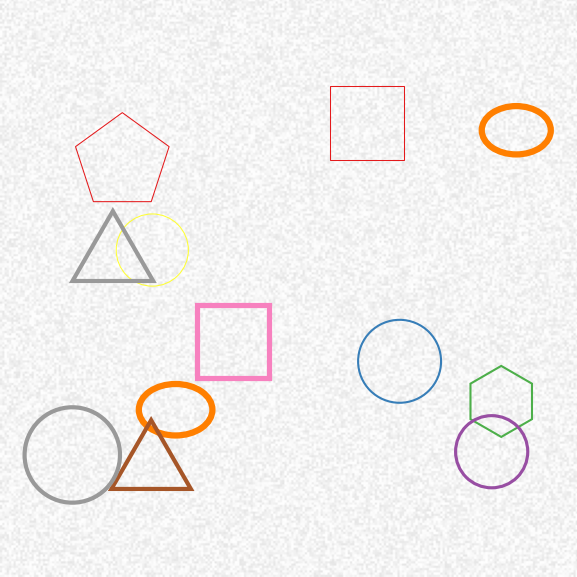[{"shape": "square", "thickness": 0.5, "radius": 0.32, "center": [0.636, 0.786]}, {"shape": "pentagon", "thickness": 0.5, "radius": 0.43, "center": [0.212, 0.719]}, {"shape": "circle", "thickness": 1, "radius": 0.36, "center": [0.692, 0.374]}, {"shape": "hexagon", "thickness": 1, "radius": 0.31, "center": [0.868, 0.304]}, {"shape": "circle", "thickness": 1.5, "radius": 0.31, "center": [0.851, 0.217]}, {"shape": "oval", "thickness": 3, "radius": 0.32, "center": [0.304, 0.29]}, {"shape": "oval", "thickness": 3, "radius": 0.3, "center": [0.894, 0.774]}, {"shape": "circle", "thickness": 0.5, "radius": 0.31, "center": [0.264, 0.566]}, {"shape": "triangle", "thickness": 2, "radius": 0.4, "center": [0.262, 0.192]}, {"shape": "square", "thickness": 2.5, "radius": 0.32, "center": [0.404, 0.408]}, {"shape": "circle", "thickness": 2, "radius": 0.41, "center": [0.125, 0.211]}, {"shape": "triangle", "thickness": 2, "radius": 0.4, "center": [0.195, 0.553]}]